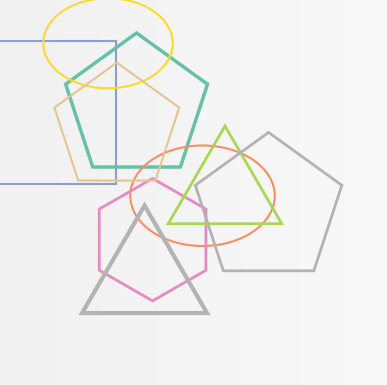[{"shape": "pentagon", "thickness": 2.5, "radius": 0.96, "center": [0.352, 0.722]}, {"shape": "oval", "thickness": 1.5, "radius": 0.93, "center": [0.523, 0.492]}, {"shape": "square", "thickness": 1.5, "radius": 0.93, "center": [0.113, 0.708]}, {"shape": "hexagon", "thickness": 2, "radius": 0.79, "center": [0.394, 0.378]}, {"shape": "triangle", "thickness": 2, "radius": 0.85, "center": [0.581, 0.503]}, {"shape": "oval", "thickness": 1.5, "radius": 0.84, "center": [0.279, 0.888]}, {"shape": "pentagon", "thickness": 1.5, "radius": 0.85, "center": [0.301, 0.668]}, {"shape": "pentagon", "thickness": 2, "radius": 0.99, "center": [0.693, 0.457]}, {"shape": "triangle", "thickness": 3, "radius": 0.93, "center": [0.373, 0.28]}]